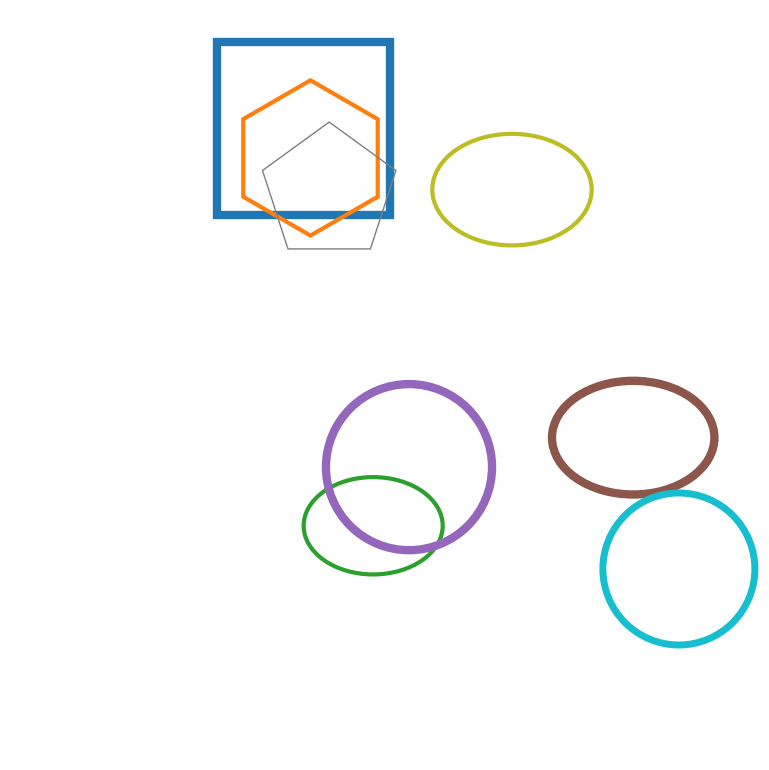[{"shape": "square", "thickness": 3, "radius": 0.56, "center": [0.394, 0.833]}, {"shape": "hexagon", "thickness": 1.5, "radius": 0.5, "center": [0.403, 0.795]}, {"shape": "oval", "thickness": 1.5, "radius": 0.45, "center": [0.485, 0.317]}, {"shape": "circle", "thickness": 3, "radius": 0.54, "center": [0.531, 0.393]}, {"shape": "oval", "thickness": 3, "radius": 0.53, "center": [0.822, 0.432]}, {"shape": "pentagon", "thickness": 0.5, "radius": 0.46, "center": [0.428, 0.75]}, {"shape": "oval", "thickness": 1.5, "radius": 0.52, "center": [0.665, 0.754]}, {"shape": "circle", "thickness": 2.5, "radius": 0.49, "center": [0.882, 0.261]}]